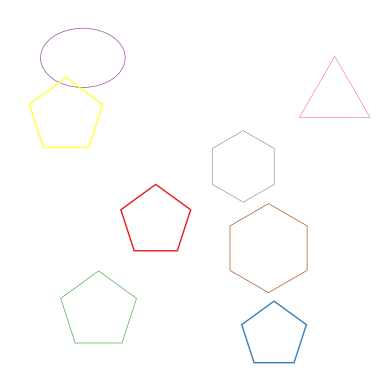[{"shape": "pentagon", "thickness": 1, "radius": 0.48, "center": [0.405, 0.426]}, {"shape": "pentagon", "thickness": 1, "radius": 0.44, "center": [0.712, 0.129]}, {"shape": "pentagon", "thickness": 0.5, "radius": 0.52, "center": [0.256, 0.193]}, {"shape": "oval", "thickness": 0.5, "radius": 0.55, "center": [0.215, 0.85]}, {"shape": "pentagon", "thickness": 1, "radius": 0.5, "center": [0.172, 0.698]}, {"shape": "hexagon", "thickness": 0.5, "radius": 0.58, "center": [0.698, 0.355]}, {"shape": "triangle", "thickness": 0.5, "radius": 0.53, "center": [0.869, 0.748]}, {"shape": "hexagon", "thickness": 0.5, "radius": 0.46, "center": [0.632, 0.568]}]